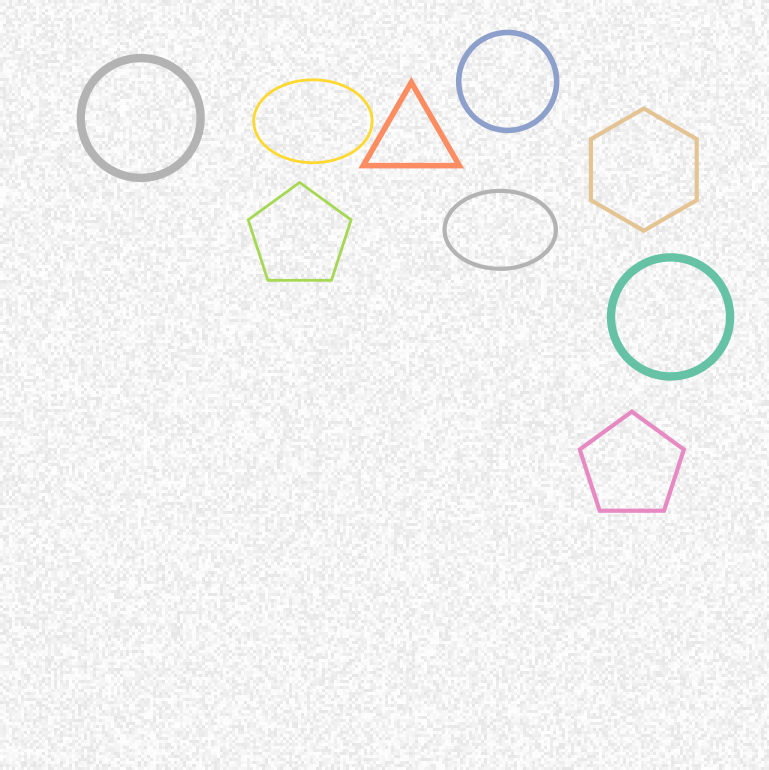[{"shape": "circle", "thickness": 3, "radius": 0.39, "center": [0.871, 0.588]}, {"shape": "triangle", "thickness": 2, "radius": 0.36, "center": [0.534, 0.821]}, {"shape": "circle", "thickness": 2, "radius": 0.32, "center": [0.659, 0.894]}, {"shape": "pentagon", "thickness": 1.5, "radius": 0.36, "center": [0.821, 0.394]}, {"shape": "pentagon", "thickness": 1, "radius": 0.35, "center": [0.389, 0.693]}, {"shape": "oval", "thickness": 1, "radius": 0.38, "center": [0.406, 0.843]}, {"shape": "hexagon", "thickness": 1.5, "radius": 0.4, "center": [0.836, 0.78]}, {"shape": "oval", "thickness": 1.5, "radius": 0.36, "center": [0.65, 0.702]}, {"shape": "circle", "thickness": 3, "radius": 0.39, "center": [0.183, 0.847]}]